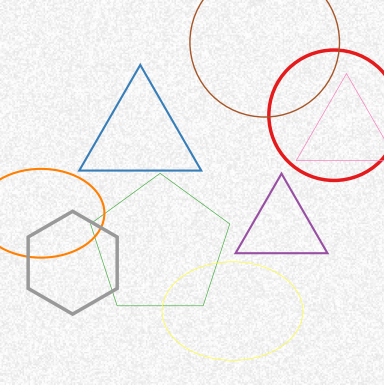[{"shape": "circle", "thickness": 2.5, "radius": 0.85, "center": [0.868, 0.701]}, {"shape": "triangle", "thickness": 1.5, "radius": 0.91, "center": [0.364, 0.648]}, {"shape": "pentagon", "thickness": 0.5, "radius": 0.95, "center": [0.416, 0.36]}, {"shape": "triangle", "thickness": 1.5, "radius": 0.69, "center": [0.731, 0.411]}, {"shape": "oval", "thickness": 1.5, "radius": 0.82, "center": [0.106, 0.446]}, {"shape": "oval", "thickness": 0.5, "radius": 0.91, "center": [0.604, 0.192]}, {"shape": "circle", "thickness": 1, "radius": 0.97, "center": [0.688, 0.89]}, {"shape": "triangle", "thickness": 0.5, "radius": 0.75, "center": [0.9, 0.658]}, {"shape": "hexagon", "thickness": 2.5, "radius": 0.67, "center": [0.189, 0.318]}]